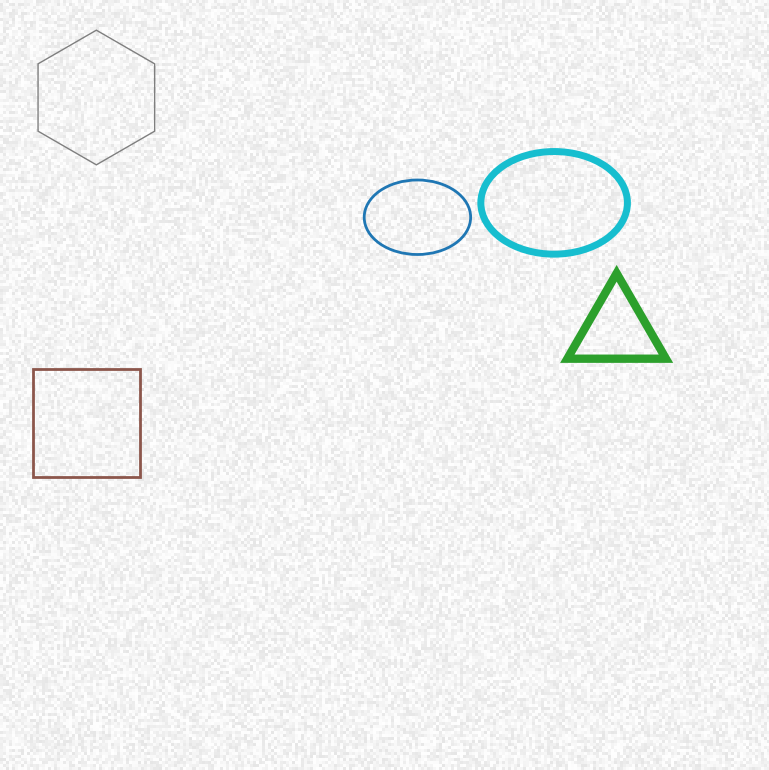[{"shape": "oval", "thickness": 1, "radius": 0.35, "center": [0.542, 0.718]}, {"shape": "triangle", "thickness": 3, "radius": 0.37, "center": [0.801, 0.571]}, {"shape": "square", "thickness": 1, "radius": 0.35, "center": [0.112, 0.451]}, {"shape": "hexagon", "thickness": 0.5, "radius": 0.44, "center": [0.125, 0.873]}, {"shape": "oval", "thickness": 2.5, "radius": 0.48, "center": [0.72, 0.737]}]